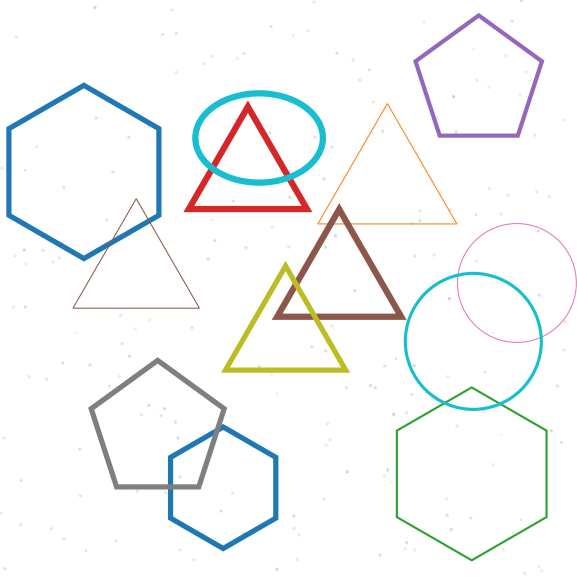[{"shape": "hexagon", "thickness": 2.5, "radius": 0.53, "center": [0.386, 0.155]}, {"shape": "hexagon", "thickness": 2.5, "radius": 0.75, "center": [0.145, 0.701]}, {"shape": "triangle", "thickness": 0.5, "radius": 0.69, "center": [0.671, 0.681]}, {"shape": "hexagon", "thickness": 1, "radius": 0.75, "center": [0.817, 0.179]}, {"shape": "triangle", "thickness": 3, "radius": 0.59, "center": [0.429, 0.696]}, {"shape": "pentagon", "thickness": 2, "radius": 0.58, "center": [0.829, 0.857]}, {"shape": "triangle", "thickness": 0.5, "radius": 0.63, "center": [0.236, 0.529]}, {"shape": "triangle", "thickness": 3, "radius": 0.62, "center": [0.587, 0.513]}, {"shape": "circle", "thickness": 0.5, "radius": 0.51, "center": [0.895, 0.509]}, {"shape": "pentagon", "thickness": 2.5, "radius": 0.61, "center": [0.273, 0.254]}, {"shape": "triangle", "thickness": 2.5, "radius": 0.6, "center": [0.495, 0.418]}, {"shape": "oval", "thickness": 3, "radius": 0.55, "center": [0.449, 0.76]}, {"shape": "circle", "thickness": 1.5, "radius": 0.59, "center": [0.82, 0.408]}]